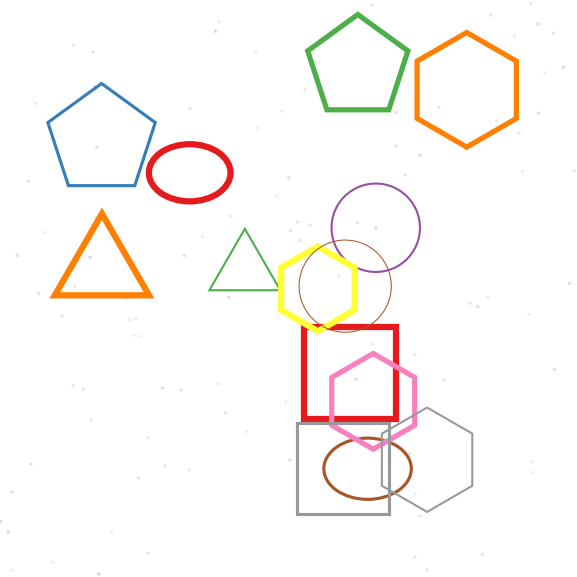[{"shape": "square", "thickness": 3, "radius": 0.4, "center": [0.606, 0.354]}, {"shape": "oval", "thickness": 3, "radius": 0.35, "center": [0.329, 0.7]}, {"shape": "pentagon", "thickness": 1.5, "radius": 0.49, "center": [0.176, 0.757]}, {"shape": "triangle", "thickness": 1, "radius": 0.35, "center": [0.424, 0.532]}, {"shape": "pentagon", "thickness": 2.5, "radius": 0.46, "center": [0.62, 0.883]}, {"shape": "circle", "thickness": 1, "radius": 0.38, "center": [0.651, 0.605]}, {"shape": "hexagon", "thickness": 2.5, "radius": 0.5, "center": [0.808, 0.844]}, {"shape": "triangle", "thickness": 3, "radius": 0.47, "center": [0.177, 0.535]}, {"shape": "hexagon", "thickness": 3, "radius": 0.37, "center": [0.55, 0.499]}, {"shape": "oval", "thickness": 1.5, "radius": 0.38, "center": [0.636, 0.187]}, {"shape": "circle", "thickness": 0.5, "radius": 0.4, "center": [0.598, 0.504]}, {"shape": "hexagon", "thickness": 2.5, "radius": 0.41, "center": [0.646, 0.304]}, {"shape": "hexagon", "thickness": 1, "radius": 0.45, "center": [0.74, 0.203]}, {"shape": "square", "thickness": 1.5, "radius": 0.4, "center": [0.594, 0.188]}]